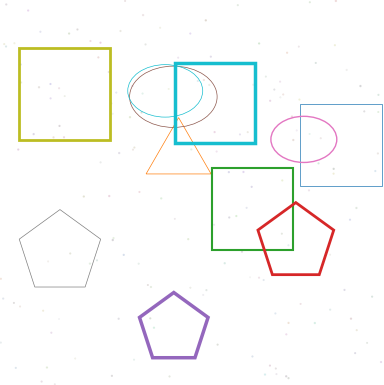[{"shape": "square", "thickness": 0.5, "radius": 0.53, "center": [0.885, 0.622]}, {"shape": "triangle", "thickness": 0.5, "radius": 0.49, "center": [0.464, 0.597]}, {"shape": "square", "thickness": 1.5, "radius": 0.53, "center": [0.656, 0.458]}, {"shape": "pentagon", "thickness": 2, "radius": 0.52, "center": [0.768, 0.37]}, {"shape": "pentagon", "thickness": 2.5, "radius": 0.47, "center": [0.451, 0.147]}, {"shape": "oval", "thickness": 0.5, "radius": 0.57, "center": [0.45, 0.749]}, {"shape": "oval", "thickness": 1, "radius": 0.43, "center": [0.789, 0.638]}, {"shape": "pentagon", "thickness": 0.5, "radius": 0.56, "center": [0.156, 0.344]}, {"shape": "square", "thickness": 2, "radius": 0.6, "center": [0.167, 0.756]}, {"shape": "oval", "thickness": 0.5, "radius": 0.49, "center": [0.429, 0.764]}, {"shape": "square", "thickness": 2.5, "radius": 0.52, "center": [0.558, 0.733]}]